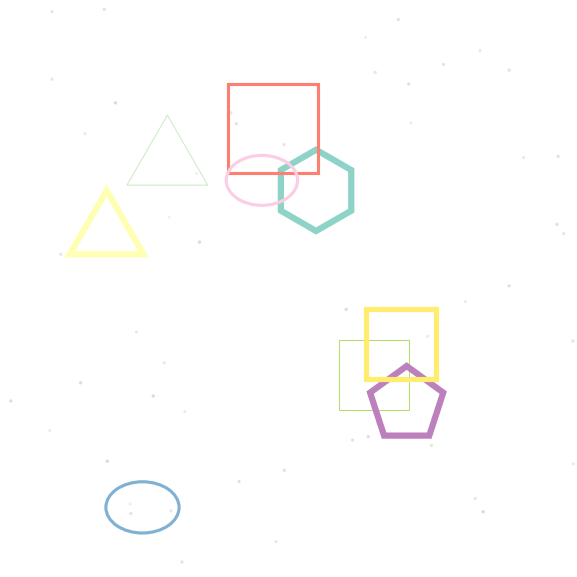[{"shape": "hexagon", "thickness": 3, "radius": 0.35, "center": [0.547, 0.669]}, {"shape": "triangle", "thickness": 3, "radius": 0.37, "center": [0.185, 0.596]}, {"shape": "square", "thickness": 1.5, "radius": 0.39, "center": [0.473, 0.776]}, {"shape": "oval", "thickness": 1.5, "radius": 0.32, "center": [0.247, 0.121]}, {"shape": "square", "thickness": 0.5, "radius": 0.3, "center": [0.647, 0.349]}, {"shape": "oval", "thickness": 1.5, "radius": 0.31, "center": [0.454, 0.687]}, {"shape": "pentagon", "thickness": 3, "radius": 0.33, "center": [0.704, 0.299]}, {"shape": "triangle", "thickness": 0.5, "radius": 0.4, "center": [0.29, 0.719]}, {"shape": "square", "thickness": 2.5, "radius": 0.3, "center": [0.695, 0.404]}]